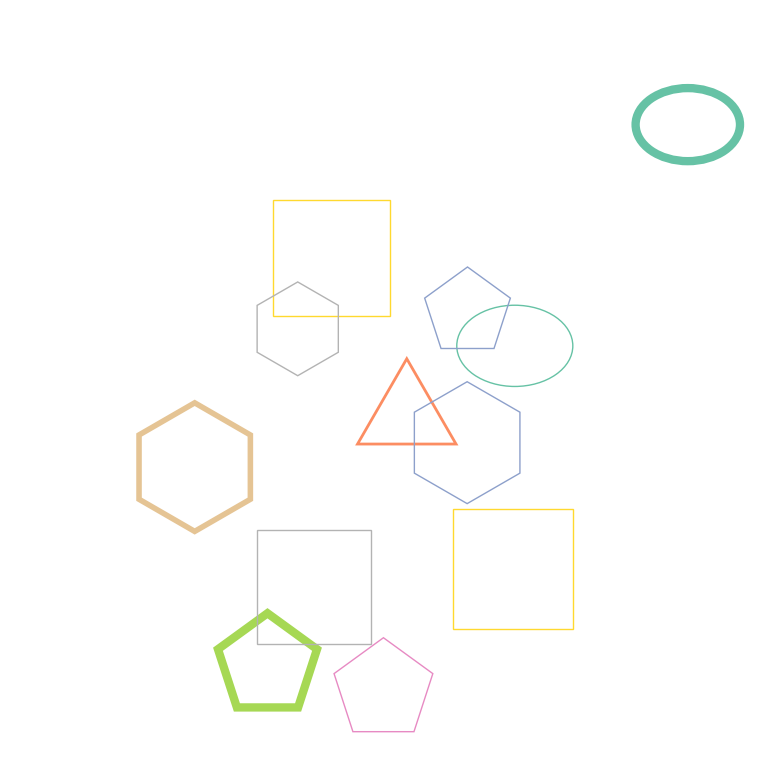[{"shape": "oval", "thickness": 0.5, "radius": 0.38, "center": [0.669, 0.551]}, {"shape": "oval", "thickness": 3, "radius": 0.34, "center": [0.893, 0.838]}, {"shape": "triangle", "thickness": 1, "radius": 0.37, "center": [0.528, 0.46]}, {"shape": "hexagon", "thickness": 0.5, "radius": 0.4, "center": [0.607, 0.425]}, {"shape": "pentagon", "thickness": 0.5, "radius": 0.29, "center": [0.607, 0.595]}, {"shape": "pentagon", "thickness": 0.5, "radius": 0.34, "center": [0.498, 0.104]}, {"shape": "pentagon", "thickness": 3, "radius": 0.34, "center": [0.347, 0.136]}, {"shape": "square", "thickness": 0.5, "radius": 0.38, "center": [0.43, 0.665]}, {"shape": "square", "thickness": 0.5, "radius": 0.39, "center": [0.666, 0.261]}, {"shape": "hexagon", "thickness": 2, "radius": 0.42, "center": [0.253, 0.393]}, {"shape": "hexagon", "thickness": 0.5, "radius": 0.3, "center": [0.387, 0.573]}, {"shape": "square", "thickness": 0.5, "radius": 0.37, "center": [0.408, 0.238]}]